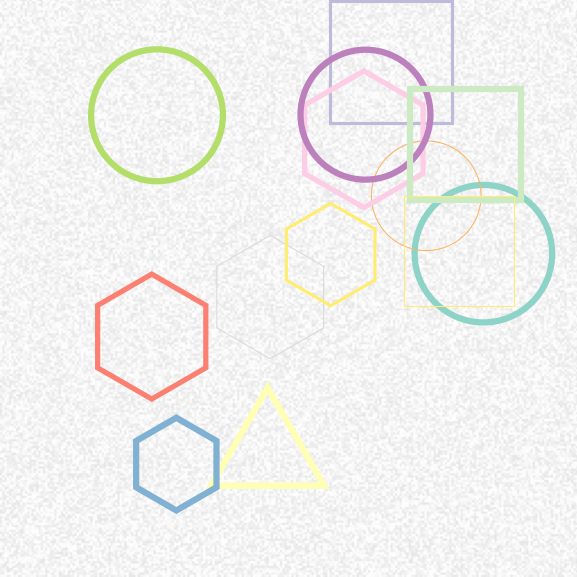[{"shape": "circle", "thickness": 3, "radius": 0.6, "center": [0.837, 0.56]}, {"shape": "triangle", "thickness": 3, "radius": 0.57, "center": [0.463, 0.215]}, {"shape": "square", "thickness": 1.5, "radius": 0.53, "center": [0.677, 0.891]}, {"shape": "hexagon", "thickness": 2.5, "radius": 0.54, "center": [0.263, 0.416]}, {"shape": "hexagon", "thickness": 3, "radius": 0.4, "center": [0.305, 0.195]}, {"shape": "circle", "thickness": 0.5, "radius": 0.47, "center": [0.738, 0.66]}, {"shape": "circle", "thickness": 3, "radius": 0.57, "center": [0.272, 0.799]}, {"shape": "hexagon", "thickness": 2.5, "radius": 0.59, "center": [0.63, 0.758]}, {"shape": "hexagon", "thickness": 0.5, "radius": 0.53, "center": [0.468, 0.485]}, {"shape": "circle", "thickness": 3, "radius": 0.56, "center": [0.633, 0.801]}, {"shape": "square", "thickness": 3, "radius": 0.48, "center": [0.806, 0.749]}, {"shape": "hexagon", "thickness": 1.5, "radius": 0.44, "center": [0.573, 0.558]}, {"shape": "square", "thickness": 0.5, "radius": 0.48, "center": [0.795, 0.565]}]